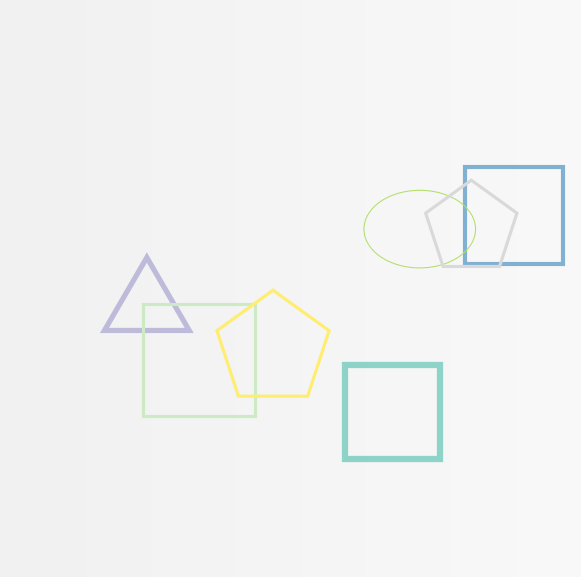[{"shape": "square", "thickness": 3, "radius": 0.41, "center": [0.675, 0.286]}, {"shape": "triangle", "thickness": 2.5, "radius": 0.42, "center": [0.253, 0.469]}, {"shape": "square", "thickness": 2, "radius": 0.42, "center": [0.885, 0.626]}, {"shape": "oval", "thickness": 0.5, "radius": 0.48, "center": [0.722, 0.602]}, {"shape": "pentagon", "thickness": 1.5, "radius": 0.41, "center": [0.811, 0.605]}, {"shape": "square", "thickness": 1.5, "radius": 0.49, "center": [0.342, 0.376]}, {"shape": "pentagon", "thickness": 1.5, "radius": 0.51, "center": [0.47, 0.395]}]